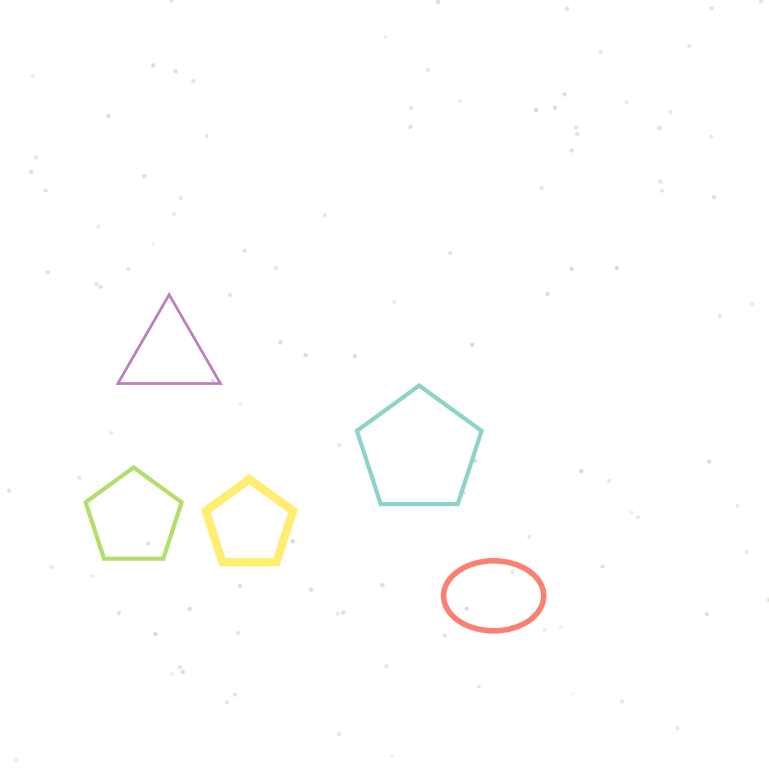[{"shape": "pentagon", "thickness": 1.5, "radius": 0.43, "center": [0.544, 0.414]}, {"shape": "oval", "thickness": 2, "radius": 0.32, "center": [0.641, 0.226]}, {"shape": "pentagon", "thickness": 1.5, "radius": 0.33, "center": [0.174, 0.327]}, {"shape": "triangle", "thickness": 1, "radius": 0.38, "center": [0.22, 0.54]}, {"shape": "pentagon", "thickness": 3, "radius": 0.3, "center": [0.324, 0.318]}]